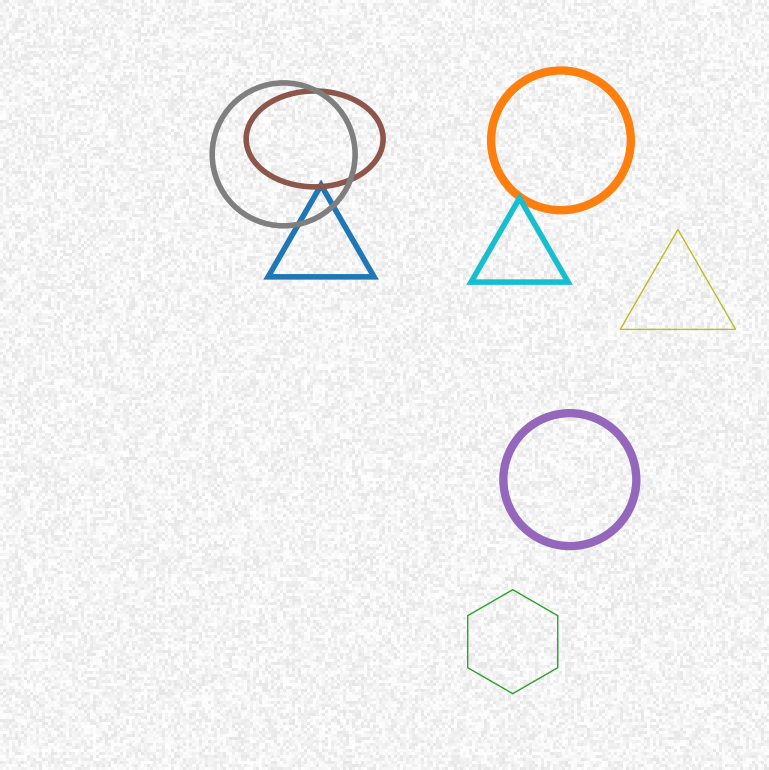[{"shape": "triangle", "thickness": 2, "radius": 0.4, "center": [0.417, 0.68]}, {"shape": "circle", "thickness": 3, "radius": 0.45, "center": [0.729, 0.818]}, {"shape": "hexagon", "thickness": 0.5, "radius": 0.34, "center": [0.666, 0.167]}, {"shape": "circle", "thickness": 3, "radius": 0.43, "center": [0.74, 0.377]}, {"shape": "oval", "thickness": 2, "radius": 0.44, "center": [0.409, 0.82]}, {"shape": "circle", "thickness": 2, "radius": 0.46, "center": [0.368, 0.8]}, {"shape": "triangle", "thickness": 0.5, "radius": 0.43, "center": [0.88, 0.615]}, {"shape": "triangle", "thickness": 2, "radius": 0.36, "center": [0.675, 0.67]}]